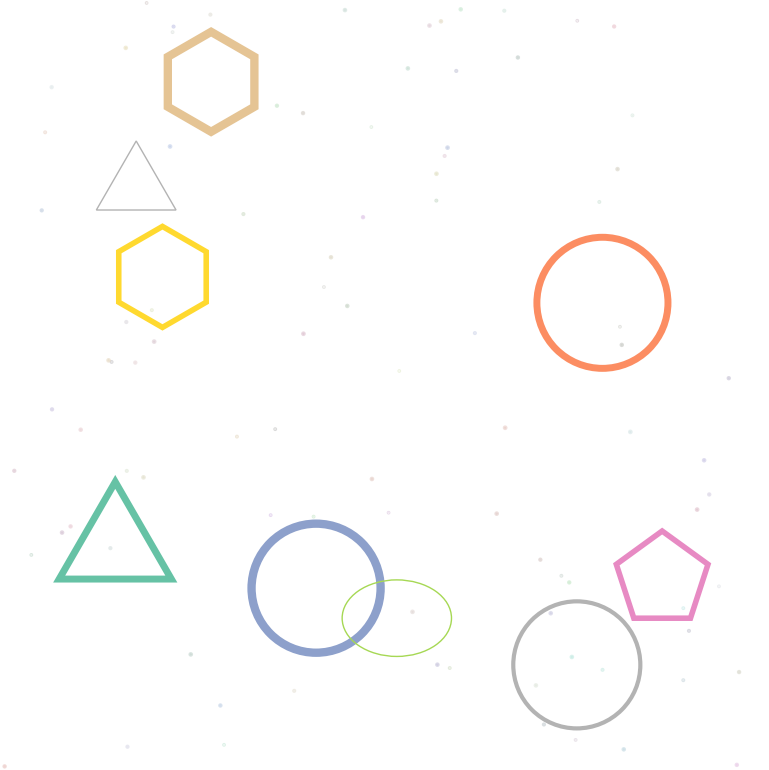[{"shape": "triangle", "thickness": 2.5, "radius": 0.42, "center": [0.15, 0.29]}, {"shape": "circle", "thickness": 2.5, "radius": 0.43, "center": [0.782, 0.607]}, {"shape": "circle", "thickness": 3, "radius": 0.42, "center": [0.41, 0.236]}, {"shape": "pentagon", "thickness": 2, "radius": 0.31, "center": [0.86, 0.248]}, {"shape": "oval", "thickness": 0.5, "radius": 0.36, "center": [0.515, 0.197]}, {"shape": "hexagon", "thickness": 2, "radius": 0.33, "center": [0.211, 0.64]}, {"shape": "hexagon", "thickness": 3, "radius": 0.32, "center": [0.274, 0.894]}, {"shape": "circle", "thickness": 1.5, "radius": 0.41, "center": [0.749, 0.137]}, {"shape": "triangle", "thickness": 0.5, "radius": 0.3, "center": [0.177, 0.757]}]